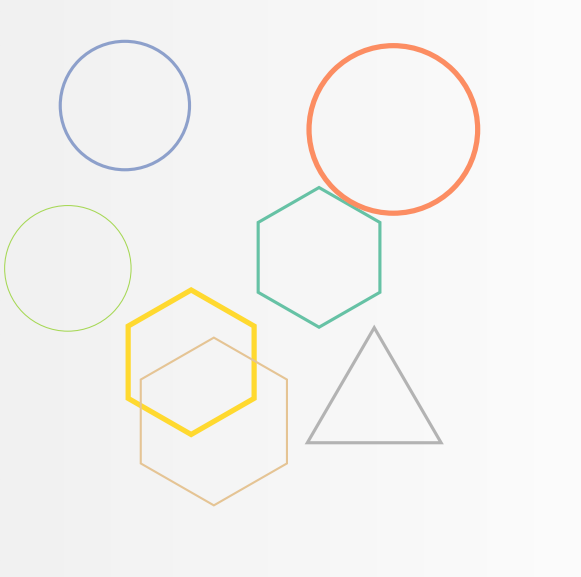[{"shape": "hexagon", "thickness": 1.5, "radius": 0.6, "center": [0.549, 0.553]}, {"shape": "circle", "thickness": 2.5, "radius": 0.73, "center": [0.677, 0.775]}, {"shape": "circle", "thickness": 1.5, "radius": 0.56, "center": [0.215, 0.816]}, {"shape": "circle", "thickness": 0.5, "radius": 0.54, "center": [0.117, 0.534]}, {"shape": "hexagon", "thickness": 2.5, "radius": 0.63, "center": [0.329, 0.372]}, {"shape": "hexagon", "thickness": 1, "radius": 0.73, "center": [0.368, 0.269]}, {"shape": "triangle", "thickness": 1.5, "radius": 0.66, "center": [0.644, 0.299]}]